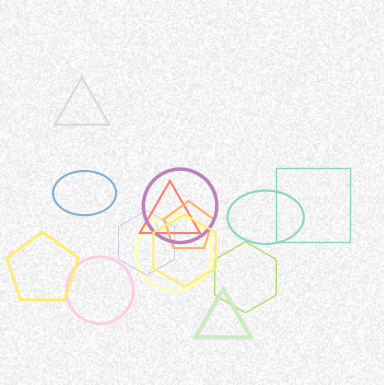[{"shape": "oval", "thickness": 1.5, "radius": 0.5, "center": [0.69, 0.436]}, {"shape": "square", "thickness": 1, "radius": 0.48, "center": [0.813, 0.468]}, {"shape": "circle", "thickness": 2, "radius": 0.49, "center": [0.45, 0.342]}, {"shape": "hexagon", "thickness": 0.5, "radius": 0.42, "center": [0.381, 0.369]}, {"shape": "triangle", "thickness": 1.5, "radius": 0.45, "center": [0.441, 0.44]}, {"shape": "oval", "thickness": 1.5, "radius": 0.41, "center": [0.22, 0.498]}, {"shape": "pentagon", "thickness": 1.5, "radius": 0.34, "center": [0.49, 0.41]}, {"shape": "hexagon", "thickness": 1, "radius": 0.46, "center": [0.638, 0.28]}, {"shape": "circle", "thickness": 2, "radius": 0.44, "center": [0.259, 0.246]}, {"shape": "triangle", "thickness": 1.5, "radius": 0.41, "center": [0.213, 0.717]}, {"shape": "circle", "thickness": 2.5, "radius": 0.48, "center": [0.468, 0.465]}, {"shape": "triangle", "thickness": 3, "radius": 0.42, "center": [0.58, 0.165]}, {"shape": "pentagon", "thickness": 2, "radius": 0.49, "center": [0.111, 0.3]}, {"shape": "hexagon", "thickness": 1.5, "radius": 0.47, "center": [0.479, 0.349]}]